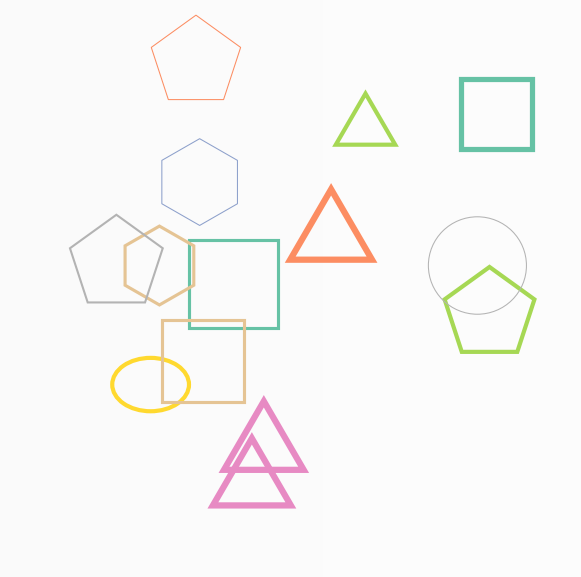[{"shape": "square", "thickness": 1.5, "radius": 0.38, "center": [0.401, 0.507]}, {"shape": "square", "thickness": 2.5, "radius": 0.3, "center": [0.854, 0.801]}, {"shape": "pentagon", "thickness": 0.5, "radius": 0.4, "center": [0.337, 0.892]}, {"shape": "triangle", "thickness": 3, "radius": 0.41, "center": [0.57, 0.59]}, {"shape": "hexagon", "thickness": 0.5, "radius": 0.38, "center": [0.343, 0.684]}, {"shape": "triangle", "thickness": 3, "radius": 0.4, "center": [0.454, 0.225]}, {"shape": "triangle", "thickness": 3, "radius": 0.39, "center": [0.433, 0.163]}, {"shape": "pentagon", "thickness": 2, "radius": 0.41, "center": [0.842, 0.456]}, {"shape": "triangle", "thickness": 2, "radius": 0.3, "center": [0.629, 0.778]}, {"shape": "oval", "thickness": 2, "radius": 0.33, "center": [0.259, 0.333]}, {"shape": "square", "thickness": 1.5, "radius": 0.35, "center": [0.349, 0.374]}, {"shape": "hexagon", "thickness": 1.5, "radius": 0.34, "center": [0.274, 0.539]}, {"shape": "circle", "thickness": 0.5, "radius": 0.42, "center": [0.821, 0.539]}, {"shape": "pentagon", "thickness": 1, "radius": 0.42, "center": [0.2, 0.543]}]